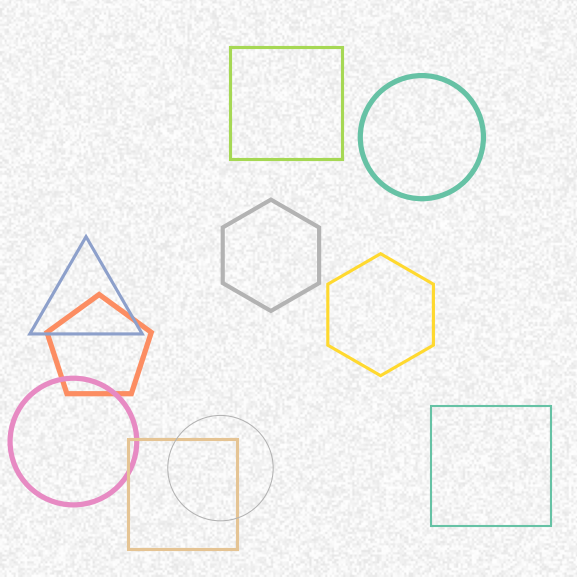[{"shape": "circle", "thickness": 2.5, "radius": 0.53, "center": [0.731, 0.762]}, {"shape": "square", "thickness": 1, "radius": 0.52, "center": [0.85, 0.192]}, {"shape": "pentagon", "thickness": 2.5, "radius": 0.47, "center": [0.172, 0.394]}, {"shape": "triangle", "thickness": 1.5, "radius": 0.56, "center": [0.149, 0.477]}, {"shape": "circle", "thickness": 2.5, "radius": 0.55, "center": [0.127, 0.235]}, {"shape": "square", "thickness": 1.5, "radius": 0.48, "center": [0.495, 0.821]}, {"shape": "hexagon", "thickness": 1.5, "radius": 0.53, "center": [0.659, 0.454]}, {"shape": "square", "thickness": 1.5, "radius": 0.47, "center": [0.316, 0.144]}, {"shape": "circle", "thickness": 0.5, "radius": 0.46, "center": [0.382, 0.189]}, {"shape": "hexagon", "thickness": 2, "radius": 0.48, "center": [0.469, 0.557]}]